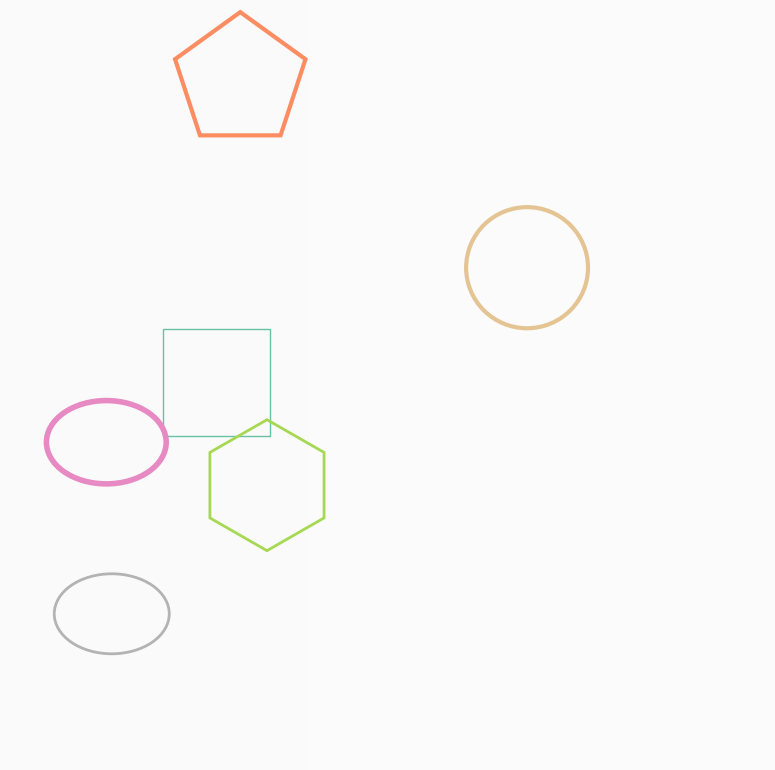[{"shape": "square", "thickness": 0.5, "radius": 0.35, "center": [0.279, 0.504]}, {"shape": "pentagon", "thickness": 1.5, "radius": 0.44, "center": [0.31, 0.896]}, {"shape": "oval", "thickness": 2, "radius": 0.39, "center": [0.137, 0.426]}, {"shape": "hexagon", "thickness": 1, "radius": 0.43, "center": [0.344, 0.37]}, {"shape": "circle", "thickness": 1.5, "radius": 0.39, "center": [0.68, 0.652]}, {"shape": "oval", "thickness": 1, "radius": 0.37, "center": [0.144, 0.203]}]